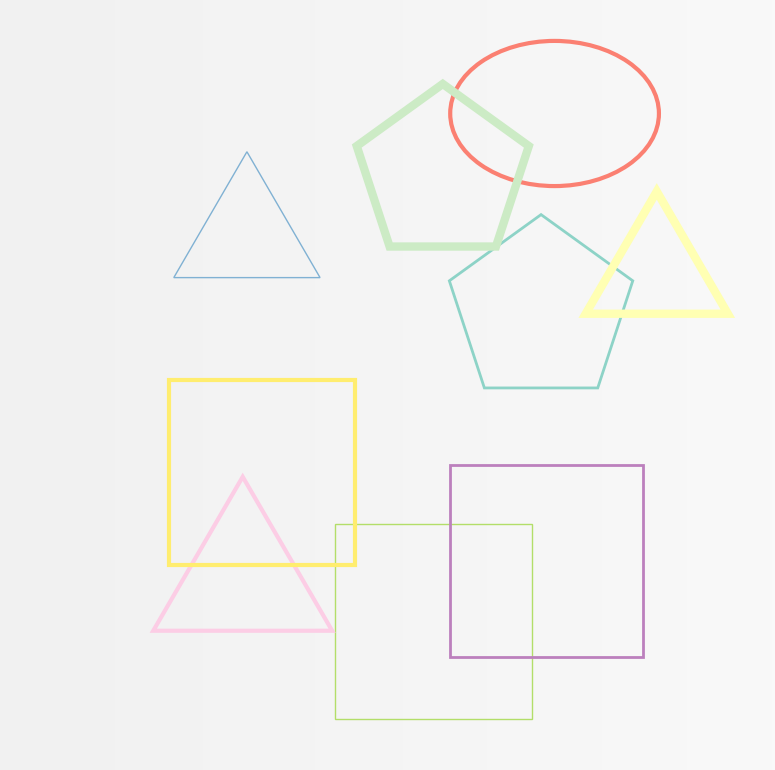[{"shape": "pentagon", "thickness": 1, "radius": 0.62, "center": [0.698, 0.597]}, {"shape": "triangle", "thickness": 3, "radius": 0.53, "center": [0.847, 0.646]}, {"shape": "oval", "thickness": 1.5, "radius": 0.67, "center": [0.716, 0.853]}, {"shape": "triangle", "thickness": 0.5, "radius": 0.54, "center": [0.319, 0.694]}, {"shape": "square", "thickness": 0.5, "radius": 0.63, "center": [0.559, 0.193]}, {"shape": "triangle", "thickness": 1.5, "radius": 0.67, "center": [0.313, 0.247]}, {"shape": "square", "thickness": 1, "radius": 0.62, "center": [0.705, 0.271]}, {"shape": "pentagon", "thickness": 3, "radius": 0.58, "center": [0.571, 0.774]}, {"shape": "square", "thickness": 1.5, "radius": 0.6, "center": [0.338, 0.386]}]